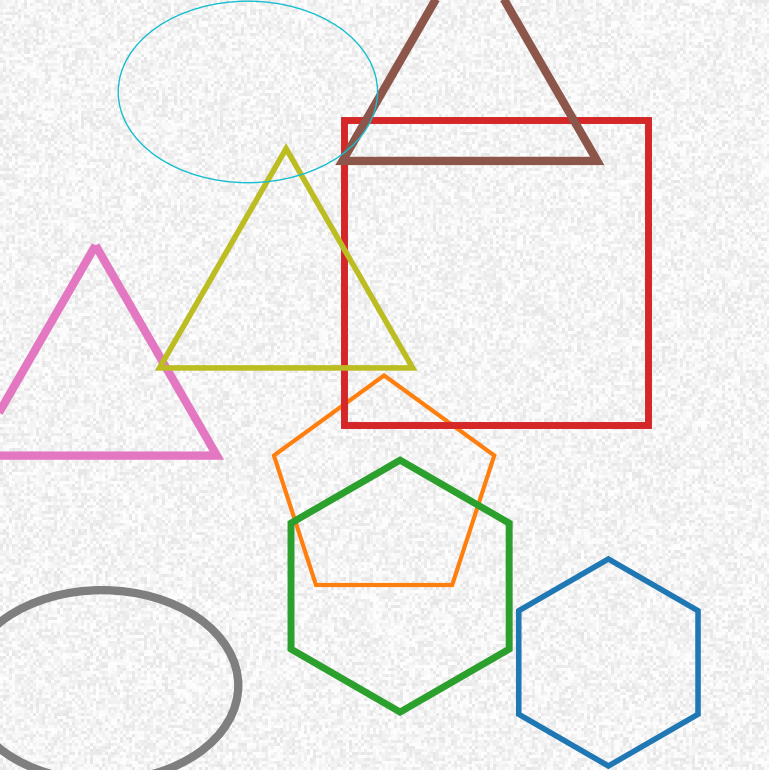[{"shape": "hexagon", "thickness": 2, "radius": 0.67, "center": [0.79, 0.14]}, {"shape": "pentagon", "thickness": 1.5, "radius": 0.75, "center": [0.499, 0.362]}, {"shape": "hexagon", "thickness": 2.5, "radius": 0.82, "center": [0.52, 0.239]}, {"shape": "square", "thickness": 2.5, "radius": 0.99, "center": [0.644, 0.646]}, {"shape": "triangle", "thickness": 3, "radius": 0.96, "center": [0.61, 0.887]}, {"shape": "triangle", "thickness": 3, "radius": 0.91, "center": [0.124, 0.499]}, {"shape": "oval", "thickness": 3, "radius": 0.88, "center": [0.132, 0.11]}, {"shape": "triangle", "thickness": 2, "radius": 0.95, "center": [0.372, 0.617]}, {"shape": "oval", "thickness": 0.5, "radius": 0.84, "center": [0.322, 0.881]}]